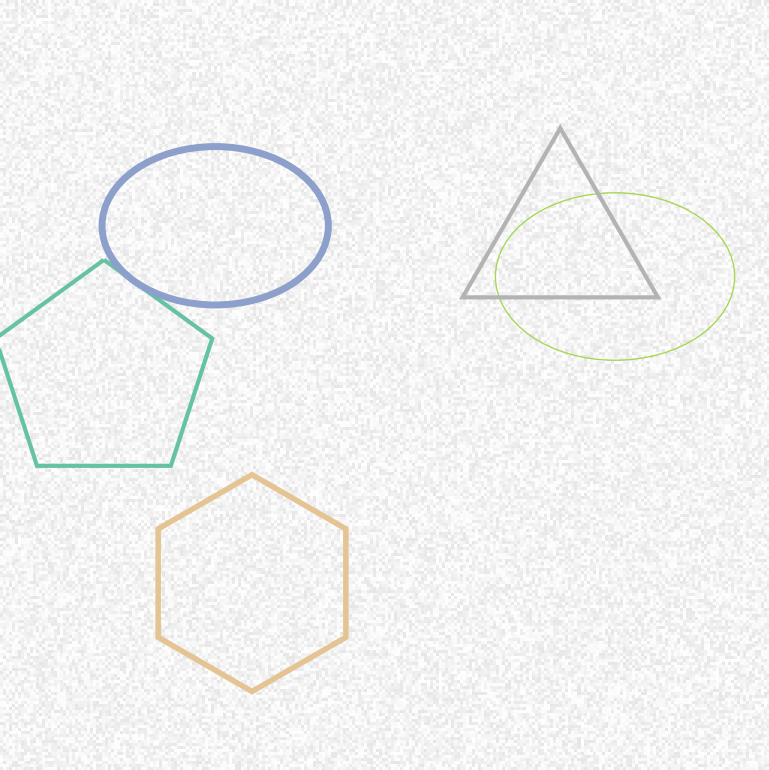[{"shape": "pentagon", "thickness": 1.5, "radius": 0.74, "center": [0.135, 0.515]}, {"shape": "oval", "thickness": 2.5, "radius": 0.73, "center": [0.279, 0.707]}, {"shape": "oval", "thickness": 0.5, "radius": 0.78, "center": [0.799, 0.641]}, {"shape": "hexagon", "thickness": 2, "radius": 0.7, "center": [0.327, 0.243]}, {"shape": "triangle", "thickness": 1.5, "radius": 0.73, "center": [0.728, 0.687]}]